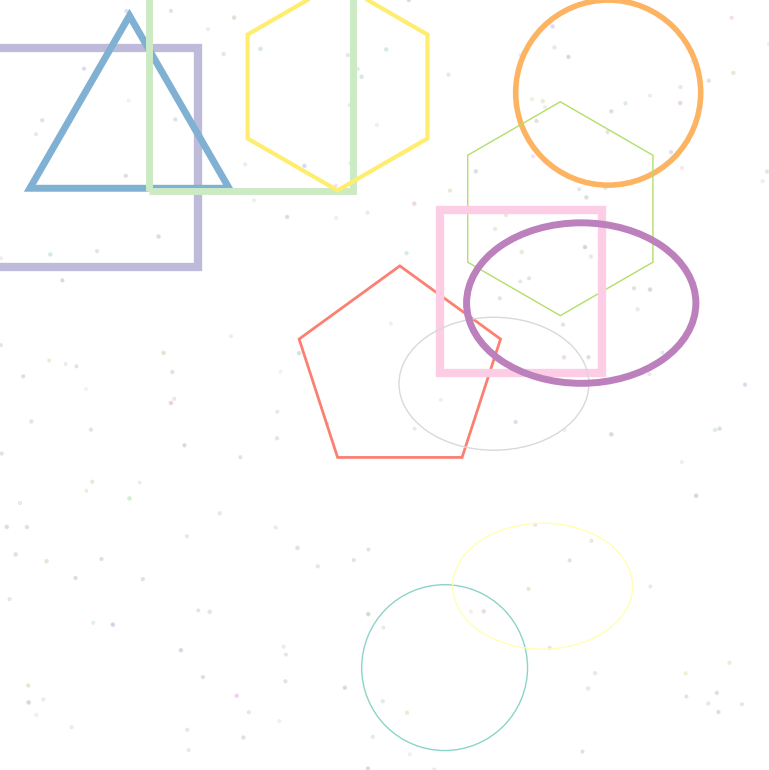[{"shape": "circle", "thickness": 0.5, "radius": 0.54, "center": [0.577, 0.133]}, {"shape": "oval", "thickness": 0.5, "radius": 0.58, "center": [0.705, 0.239]}, {"shape": "square", "thickness": 3, "radius": 0.71, "center": [0.115, 0.795]}, {"shape": "pentagon", "thickness": 1, "radius": 0.69, "center": [0.519, 0.517]}, {"shape": "triangle", "thickness": 2.5, "radius": 0.75, "center": [0.168, 0.83]}, {"shape": "circle", "thickness": 2, "radius": 0.6, "center": [0.79, 0.88]}, {"shape": "hexagon", "thickness": 0.5, "radius": 0.69, "center": [0.728, 0.729]}, {"shape": "square", "thickness": 3, "radius": 0.53, "center": [0.676, 0.622]}, {"shape": "oval", "thickness": 0.5, "radius": 0.62, "center": [0.641, 0.502]}, {"shape": "oval", "thickness": 2.5, "radius": 0.74, "center": [0.755, 0.606]}, {"shape": "square", "thickness": 2.5, "radius": 0.66, "center": [0.326, 0.884]}, {"shape": "hexagon", "thickness": 1.5, "radius": 0.67, "center": [0.438, 0.888]}]